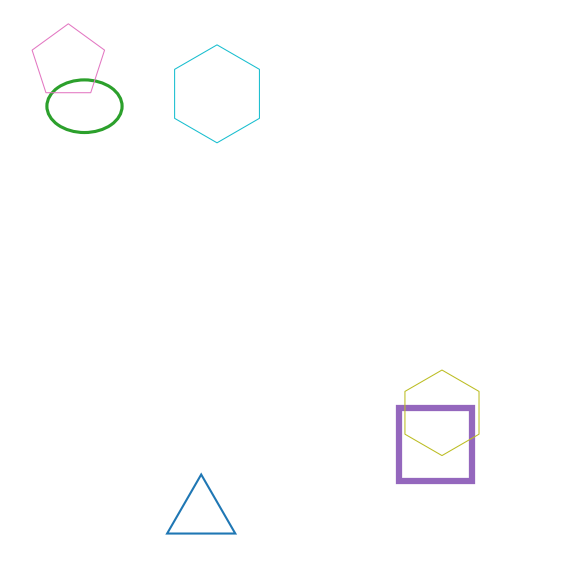[{"shape": "triangle", "thickness": 1, "radius": 0.34, "center": [0.348, 0.109]}, {"shape": "oval", "thickness": 1.5, "radius": 0.33, "center": [0.146, 0.815]}, {"shape": "square", "thickness": 3, "radius": 0.32, "center": [0.754, 0.23]}, {"shape": "pentagon", "thickness": 0.5, "radius": 0.33, "center": [0.118, 0.892]}, {"shape": "hexagon", "thickness": 0.5, "radius": 0.37, "center": [0.765, 0.284]}, {"shape": "hexagon", "thickness": 0.5, "radius": 0.42, "center": [0.376, 0.837]}]